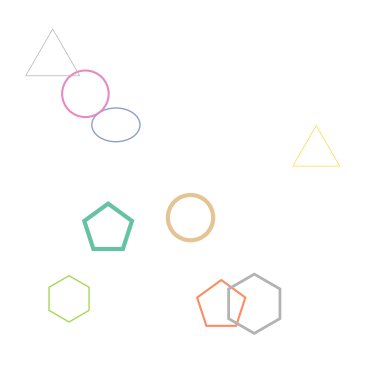[{"shape": "pentagon", "thickness": 3, "radius": 0.33, "center": [0.281, 0.406]}, {"shape": "pentagon", "thickness": 1.5, "radius": 0.33, "center": [0.575, 0.207]}, {"shape": "oval", "thickness": 1, "radius": 0.31, "center": [0.301, 0.676]}, {"shape": "circle", "thickness": 1.5, "radius": 0.3, "center": [0.222, 0.756]}, {"shape": "hexagon", "thickness": 1, "radius": 0.3, "center": [0.179, 0.224]}, {"shape": "triangle", "thickness": 0.5, "radius": 0.35, "center": [0.822, 0.604]}, {"shape": "circle", "thickness": 3, "radius": 0.29, "center": [0.495, 0.435]}, {"shape": "triangle", "thickness": 0.5, "radius": 0.4, "center": [0.137, 0.844]}, {"shape": "hexagon", "thickness": 2, "radius": 0.38, "center": [0.66, 0.211]}]